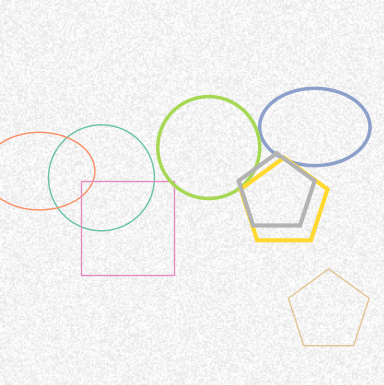[{"shape": "circle", "thickness": 1, "radius": 0.69, "center": [0.264, 0.538]}, {"shape": "oval", "thickness": 1, "radius": 0.72, "center": [0.102, 0.556]}, {"shape": "oval", "thickness": 2.5, "radius": 0.72, "center": [0.818, 0.67]}, {"shape": "square", "thickness": 1, "radius": 0.61, "center": [0.331, 0.408]}, {"shape": "circle", "thickness": 2.5, "radius": 0.66, "center": [0.542, 0.617]}, {"shape": "pentagon", "thickness": 3, "radius": 0.59, "center": [0.738, 0.472]}, {"shape": "pentagon", "thickness": 1, "radius": 0.55, "center": [0.854, 0.191]}, {"shape": "pentagon", "thickness": 3, "radius": 0.52, "center": [0.719, 0.498]}]